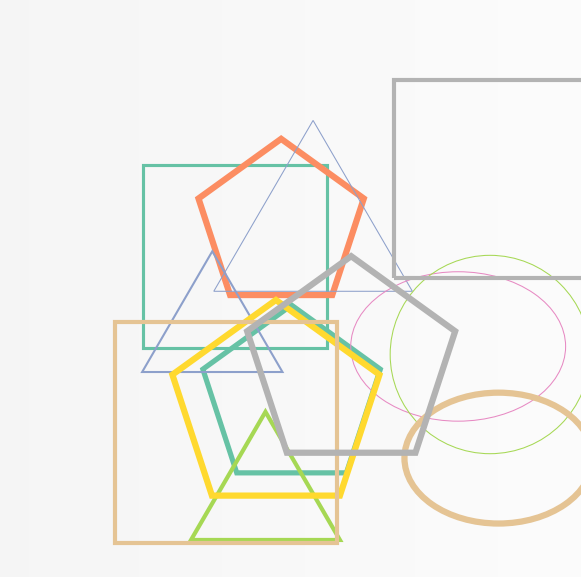[{"shape": "square", "thickness": 1.5, "radius": 0.79, "center": [0.404, 0.555]}, {"shape": "pentagon", "thickness": 2.5, "radius": 0.8, "center": [0.502, 0.31]}, {"shape": "pentagon", "thickness": 3, "radius": 0.75, "center": [0.484, 0.609]}, {"shape": "triangle", "thickness": 0.5, "radius": 0.99, "center": [0.539, 0.593]}, {"shape": "triangle", "thickness": 1, "radius": 0.7, "center": [0.365, 0.425]}, {"shape": "oval", "thickness": 0.5, "radius": 0.92, "center": [0.788, 0.399]}, {"shape": "circle", "thickness": 0.5, "radius": 0.86, "center": [0.843, 0.385]}, {"shape": "triangle", "thickness": 2, "radius": 0.74, "center": [0.457, 0.138]}, {"shape": "pentagon", "thickness": 3, "radius": 0.94, "center": [0.475, 0.292]}, {"shape": "oval", "thickness": 3, "radius": 0.81, "center": [0.858, 0.206]}, {"shape": "square", "thickness": 2, "radius": 0.96, "center": [0.389, 0.25]}, {"shape": "square", "thickness": 2, "radius": 0.86, "center": [0.849, 0.689]}, {"shape": "pentagon", "thickness": 3, "radius": 0.94, "center": [0.604, 0.367]}]